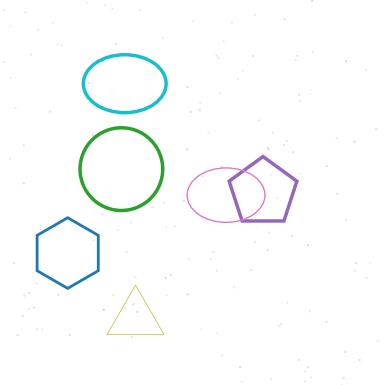[{"shape": "hexagon", "thickness": 2, "radius": 0.46, "center": [0.176, 0.343]}, {"shape": "circle", "thickness": 2.5, "radius": 0.54, "center": [0.315, 0.561]}, {"shape": "pentagon", "thickness": 2.5, "radius": 0.46, "center": [0.683, 0.501]}, {"shape": "oval", "thickness": 1, "radius": 0.51, "center": [0.587, 0.493]}, {"shape": "triangle", "thickness": 0.5, "radius": 0.43, "center": [0.352, 0.174]}, {"shape": "oval", "thickness": 2.5, "radius": 0.54, "center": [0.324, 0.783]}]